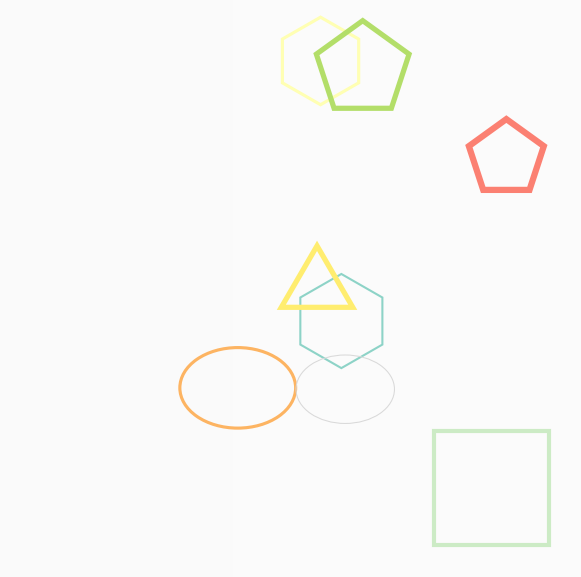[{"shape": "hexagon", "thickness": 1, "radius": 0.41, "center": [0.587, 0.443]}, {"shape": "hexagon", "thickness": 1.5, "radius": 0.38, "center": [0.551, 0.894]}, {"shape": "pentagon", "thickness": 3, "radius": 0.34, "center": [0.871, 0.725]}, {"shape": "oval", "thickness": 1.5, "radius": 0.5, "center": [0.409, 0.328]}, {"shape": "pentagon", "thickness": 2.5, "radius": 0.42, "center": [0.624, 0.879]}, {"shape": "oval", "thickness": 0.5, "radius": 0.42, "center": [0.594, 0.325]}, {"shape": "square", "thickness": 2, "radius": 0.49, "center": [0.846, 0.155]}, {"shape": "triangle", "thickness": 2.5, "radius": 0.35, "center": [0.545, 0.502]}]